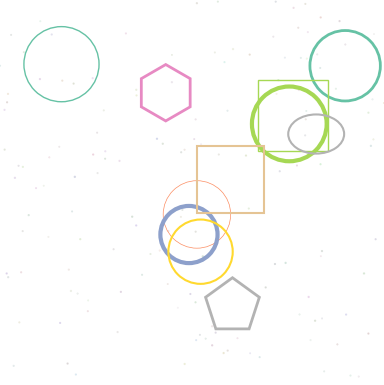[{"shape": "circle", "thickness": 2, "radius": 0.46, "center": [0.896, 0.829]}, {"shape": "circle", "thickness": 1, "radius": 0.49, "center": [0.16, 0.833]}, {"shape": "circle", "thickness": 0.5, "radius": 0.44, "center": [0.512, 0.443]}, {"shape": "circle", "thickness": 3, "radius": 0.37, "center": [0.491, 0.391]}, {"shape": "hexagon", "thickness": 2, "radius": 0.37, "center": [0.43, 0.759]}, {"shape": "circle", "thickness": 3, "radius": 0.49, "center": [0.751, 0.678]}, {"shape": "square", "thickness": 1, "radius": 0.46, "center": [0.76, 0.7]}, {"shape": "circle", "thickness": 1.5, "radius": 0.42, "center": [0.521, 0.346]}, {"shape": "square", "thickness": 1.5, "radius": 0.43, "center": [0.599, 0.534]}, {"shape": "pentagon", "thickness": 2, "radius": 0.37, "center": [0.604, 0.205]}, {"shape": "oval", "thickness": 1.5, "radius": 0.36, "center": [0.821, 0.652]}]